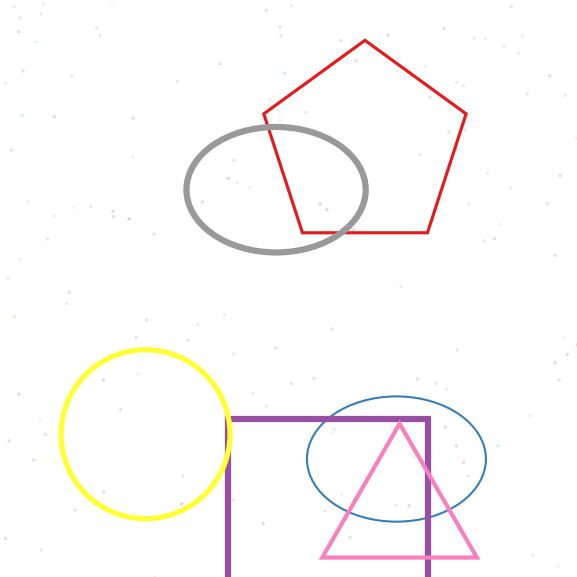[{"shape": "pentagon", "thickness": 1.5, "radius": 0.92, "center": [0.632, 0.745]}, {"shape": "oval", "thickness": 1, "radius": 0.77, "center": [0.686, 0.204]}, {"shape": "square", "thickness": 3, "radius": 0.87, "center": [0.568, 0.1]}, {"shape": "circle", "thickness": 2.5, "radius": 0.73, "center": [0.252, 0.247]}, {"shape": "triangle", "thickness": 2, "radius": 0.77, "center": [0.692, 0.111]}, {"shape": "oval", "thickness": 3, "radius": 0.78, "center": [0.478, 0.671]}]